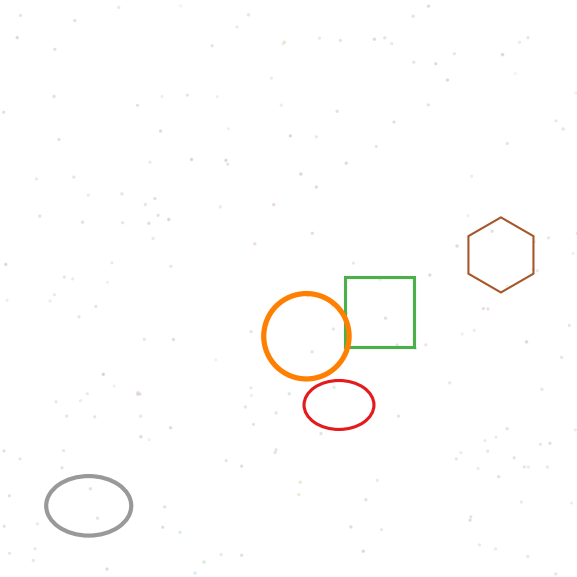[{"shape": "oval", "thickness": 1.5, "radius": 0.3, "center": [0.587, 0.298]}, {"shape": "square", "thickness": 1.5, "radius": 0.3, "center": [0.658, 0.459]}, {"shape": "circle", "thickness": 2.5, "radius": 0.37, "center": [0.531, 0.417]}, {"shape": "hexagon", "thickness": 1, "radius": 0.33, "center": [0.867, 0.558]}, {"shape": "oval", "thickness": 2, "radius": 0.37, "center": [0.154, 0.123]}]